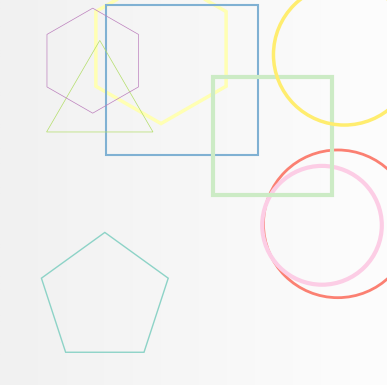[{"shape": "pentagon", "thickness": 1, "radius": 0.86, "center": [0.27, 0.224]}, {"shape": "hexagon", "thickness": 2.5, "radius": 0.97, "center": [0.415, 0.873]}, {"shape": "circle", "thickness": 2, "radius": 0.96, "center": [0.872, 0.419]}, {"shape": "square", "thickness": 1.5, "radius": 0.98, "center": [0.47, 0.792]}, {"shape": "triangle", "thickness": 0.5, "radius": 0.79, "center": [0.257, 0.736]}, {"shape": "circle", "thickness": 3, "radius": 0.77, "center": [0.831, 0.415]}, {"shape": "hexagon", "thickness": 0.5, "radius": 0.68, "center": [0.239, 0.842]}, {"shape": "square", "thickness": 3, "radius": 0.77, "center": [0.703, 0.646]}, {"shape": "circle", "thickness": 2.5, "radius": 0.91, "center": [0.889, 0.858]}]